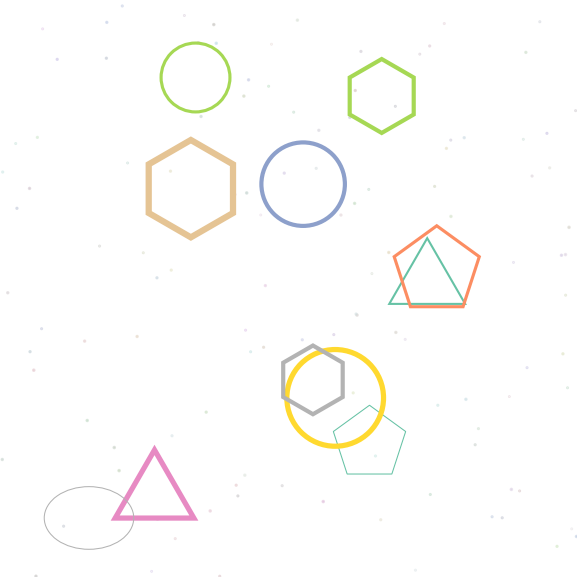[{"shape": "triangle", "thickness": 1, "radius": 0.38, "center": [0.74, 0.511]}, {"shape": "pentagon", "thickness": 0.5, "radius": 0.33, "center": [0.64, 0.232]}, {"shape": "pentagon", "thickness": 1.5, "radius": 0.39, "center": [0.756, 0.531]}, {"shape": "circle", "thickness": 2, "radius": 0.36, "center": [0.525, 0.68]}, {"shape": "triangle", "thickness": 2.5, "radius": 0.39, "center": [0.268, 0.141]}, {"shape": "circle", "thickness": 1.5, "radius": 0.3, "center": [0.339, 0.865]}, {"shape": "hexagon", "thickness": 2, "radius": 0.32, "center": [0.661, 0.833]}, {"shape": "circle", "thickness": 2.5, "radius": 0.42, "center": [0.58, 0.31]}, {"shape": "hexagon", "thickness": 3, "radius": 0.42, "center": [0.33, 0.672]}, {"shape": "oval", "thickness": 0.5, "radius": 0.39, "center": [0.154, 0.102]}, {"shape": "hexagon", "thickness": 2, "radius": 0.3, "center": [0.542, 0.341]}]